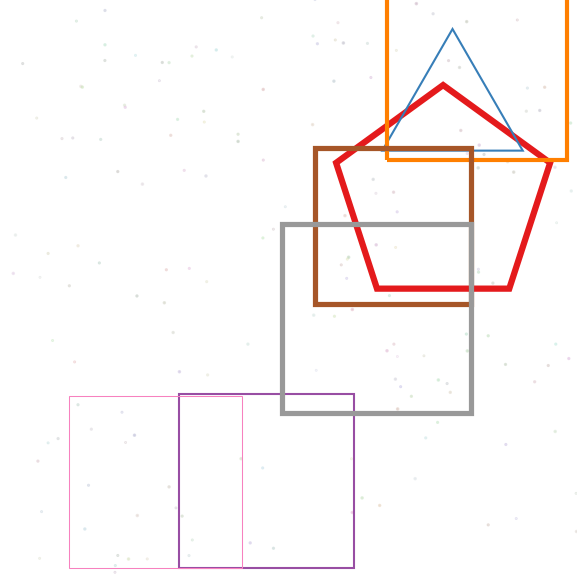[{"shape": "pentagon", "thickness": 3, "radius": 0.97, "center": [0.767, 0.657]}, {"shape": "triangle", "thickness": 1, "radius": 0.7, "center": [0.784, 0.809]}, {"shape": "square", "thickness": 1, "radius": 0.76, "center": [0.462, 0.166]}, {"shape": "square", "thickness": 2, "radius": 0.78, "center": [0.826, 0.878]}, {"shape": "square", "thickness": 2.5, "radius": 0.67, "center": [0.681, 0.608]}, {"shape": "square", "thickness": 0.5, "radius": 0.75, "center": [0.27, 0.164]}, {"shape": "square", "thickness": 2.5, "radius": 0.82, "center": [0.652, 0.447]}]